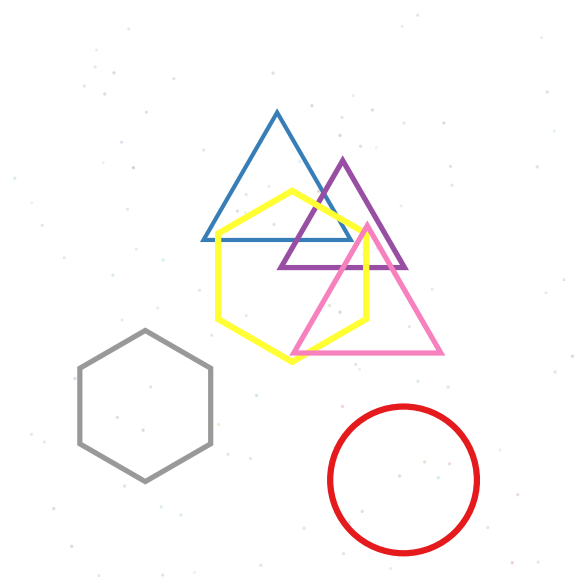[{"shape": "circle", "thickness": 3, "radius": 0.64, "center": [0.699, 0.168]}, {"shape": "triangle", "thickness": 2, "radius": 0.74, "center": [0.48, 0.657]}, {"shape": "triangle", "thickness": 2.5, "radius": 0.62, "center": [0.593, 0.598]}, {"shape": "hexagon", "thickness": 3, "radius": 0.74, "center": [0.506, 0.521]}, {"shape": "triangle", "thickness": 2.5, "radius": 0.74, "center": [0.636, 0.461]}, {"shape": "hexagon", "thickness": 2.5, "radius": 0.65, "center": [0.252, 0.296]}]